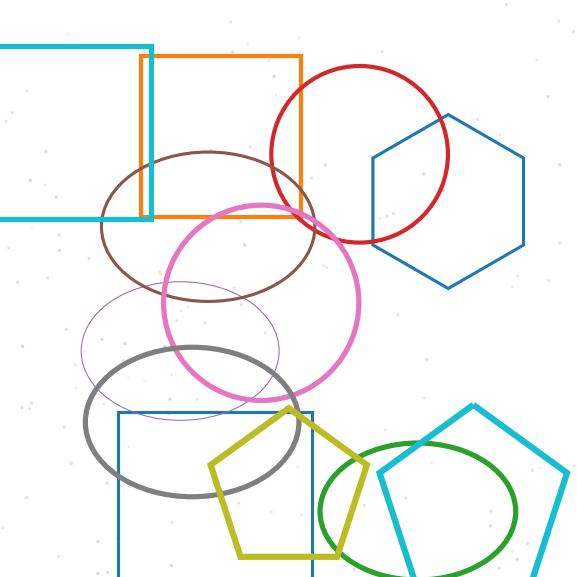[{"shape": "hexagon", "thickness": 1.5, "radius": 0.75, "center": [0.776, 0.65]}, {"shape": "square", "thickness": 1.5, "radius": 0.84, "center": [0.372, 0.119]}, {"shape": "square", "thickness": 2, "radius": 0.7, "center": [0.383, 0.763]}, {"shape": "oval", "thickness": 2.5, "radius": 0.85, "center": [0.724, 0.113]}, {"shape": "circle", "thickness": 2, "radius": 0.76, "center": [0.623, 0.732]}, {"shape": "oval", "thickness": 0.5, "radius": 0.86, "center": [0.312, 0.391]}, {"shape": "oval", "thickness": 1.5, "radius": 0.92, "center": [0.36, 0.607]}, {"shape": "circle", "thickness": 2.5, "radius": 0.85, "center": [0.452, 0.475]}, {"shape": "oval", "thickness": 2.5, "radius": 0.92, "center": [0.333, 0.268]}, {"shape": "pentagon", "thickness": 3, "radius": 0.71, "center": [0.5, 0.15]}, {"shape": "pentagon", "thickness": 3, "radius": 0.85, "center": [0.82, 0.127]}, {"shape": "square", "thickness": 2.5, "radius": 0.75, "center": [0.111, 0.77]}]